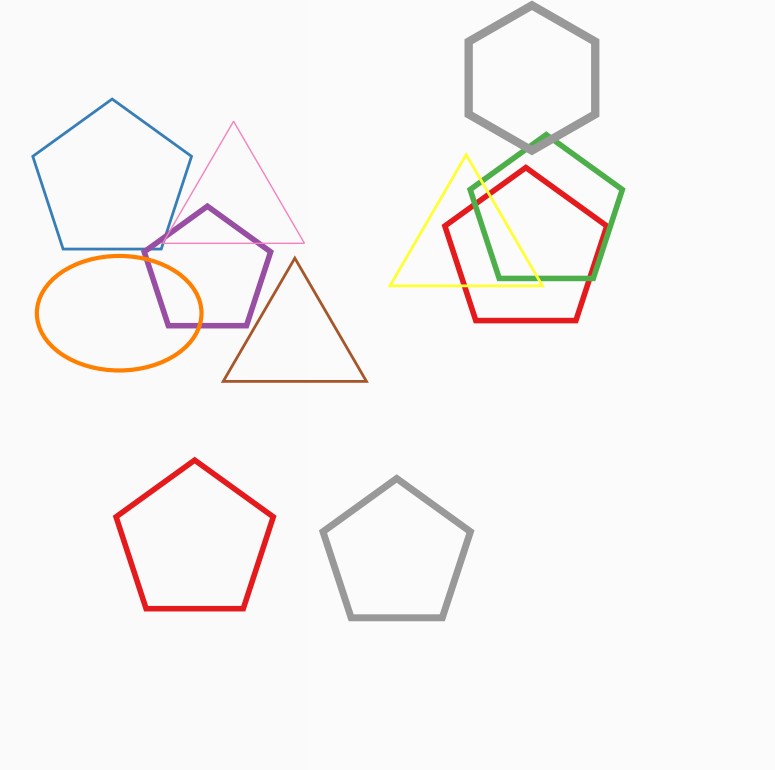[{"shape": "pentagon", "thickness": 2, "radius": 0.55, "center": [0.679, 0.673]}, {"shape": "pentagon", "thickness": 2, "radius": 0.53, "center": [0.251, 0.296]}, {"shape": "pentagon", "thickness": 1, "radius": 0.54, "center": [0.145, 0.764]}, {"shape": "pentagon", "thickness": 2, "radius": 0.52, "center": [0.705, 0.722]}, {"shape": "pentagon", "thickness": 2, "radius": 0.43, "center": [0.268, 0.646]}, {"shape": "oval", "thickness": 1.5, "radius": 0.53, "center": [0.154, 0.593]}, {"shape": "triangle", "thickness": 1, "radius": 0.57, "center": [0.602, 0.686]}, {"shape": "triangle", "thickness": 1, "radius": 0.53, "center": [0.38, 0.558]}, {"shape": "triangle", "thickness": 0.5, "radius": 0.53, "center": [0.301, 0.737]}, {"shape": "pentagon", "thickness": 2.5, "radius": 0.5, "center": [0.512, 0.279]}, {"shape": "hexagon", "thickness": 3, "radius": 0.47, "center": [0.686, 0.899]}]